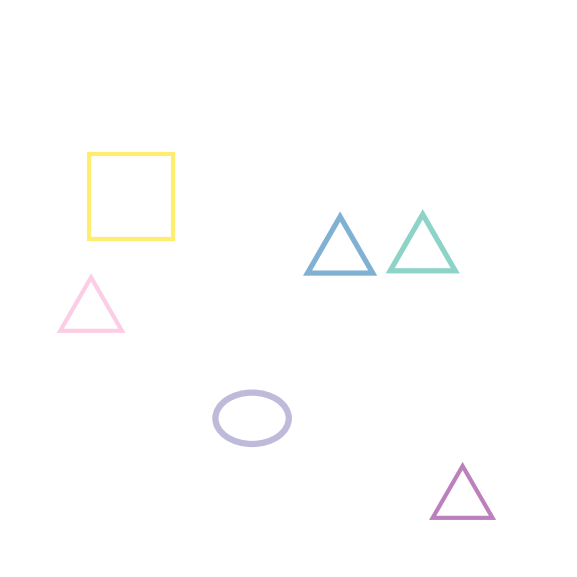[{"shape": "triangle", "thickness": 2.5, "radius": 0.33, "center": [0.732, 0.563]}, {"shape": "oval", "thickness": 3, "radius": 0.32, "center": [0.437, 0.275]}, {"shape": "triangle", "thickness": 2.5, "radius": 0.33, "center": [0.589, 0.559]}, {"shape": "triangle", "thickness": 2, "radius": 0.31, "center": [0.158, 0.457]}, {"shape": "triangle", "thickness": 2, "radius": 0.3, "center": [0.801, 0.132]}, {"shape": "square", "thickness": 2, "radius": 0.37, "center": [0.226, 0.658]}]